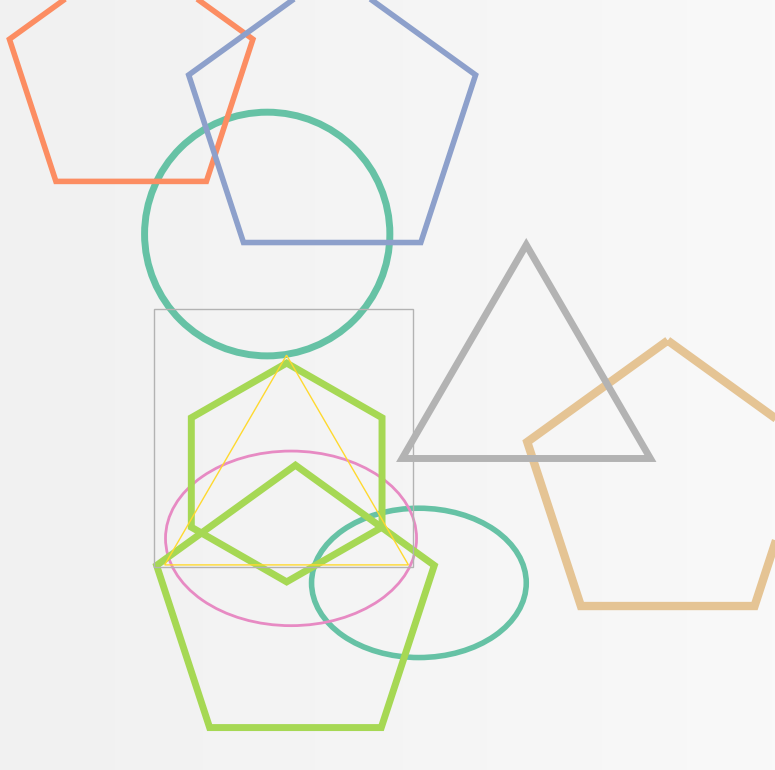[{"shape": "oval", "thickness": 2, "radius": 0.69, "center": [0.541, 0.243]}, {"shape": "circle", "thickness": 2.5, "radius": 0.79, "center": [0.345, 0.696]}, {"shape": "pentagon", "thickness": 2, "radius": 0.83, "center": [0.169, 0.898]}, {"shape": "pentagon", "thickness": 2, "radius": 0.97, "center": [0.429, 0.842]}, {"shape": "oval", "thickness": 1, "radius": 0.81, "center": [0.376, 0.301]}, {"shape": "hexagon", "thickness": 2.5, "radius": 0.71, "center": [0.37, 0.386]}, {"shape": "pentagon", "thickness": 2.5, "radius": 0.94, "center": [0.381, 0.208]}, {"shape": "triangle", "thickness": 0.5, "radius": 0.91, "center": [0.37, 0.357]}, {"shape": "pentagon", "thickness": 3, "radius": 0.95, "center": [0.862, 0.367]}, {"shape": "square", "thickness": 0.5, "radius": 0.84, "center": [0.365, 0.431]}, {"shape": "triangle", "thickness": 2.5, "radius": 0.92, "center": [0.679, 0.497]}]